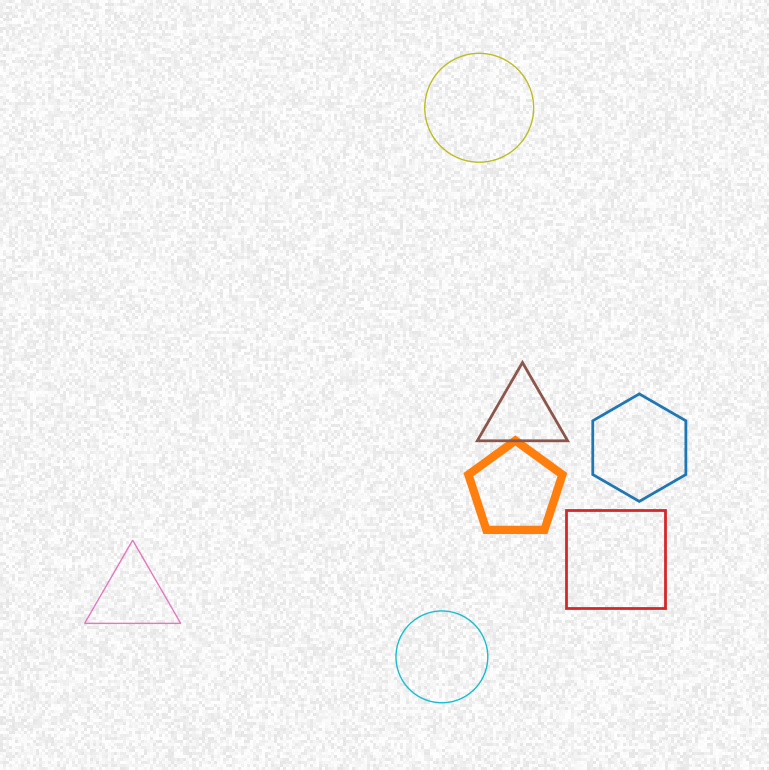[{"shape": "hexagon", "thickness": 1, "radius": 0.35, "center": [0.83, 0.419]}, {"shape": "pentagon", "thickness": 3, "radius": 0.32, "center": [0.669, 0.364]}, {"shape": "square", "thickness": 1, "radius": 0.32, "center": [0.8, 0.274]}, {"shape": "triangle", "thickness": 1, "radius": 0.34, "center": [0.679, 0.461]}, {"shape": "triangle", "thickness": 0.5, "radius": 0.36, "center": [0.172, 0.226]}, {"shape": "circle", "thickness": 0.5, "radius": 0.35, "center": [0.622, 0.86]}, {"shape": "circle", "thickness": 0.5, "radius": 0.3, "center": [0.574, 0.147]}]